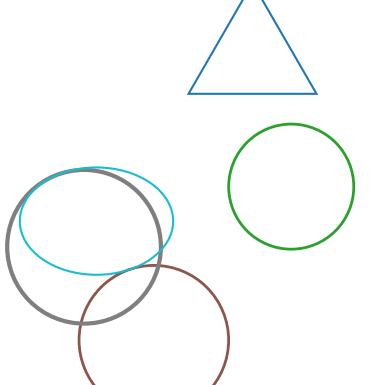[{"shape": "triangle", "thickness": 1.5, "radius": 0.96, "center": [0.656, 0.852]}, {"shape": "circle", "thickness": 2, "radius": 0.81, "center": [0.756, 0.515]}, {"shape": "circle", "thickness": 2, "radius": 0.97, "center": [0.4, 0.116]}, {"shape": "circle", "thickness": 3, "radius": 1.0, "center": [0.218, 0.359]}, {"shape": "oval", "thickness": 1.5, "radius": 1.0, "center": [0.251, 0.426]}]